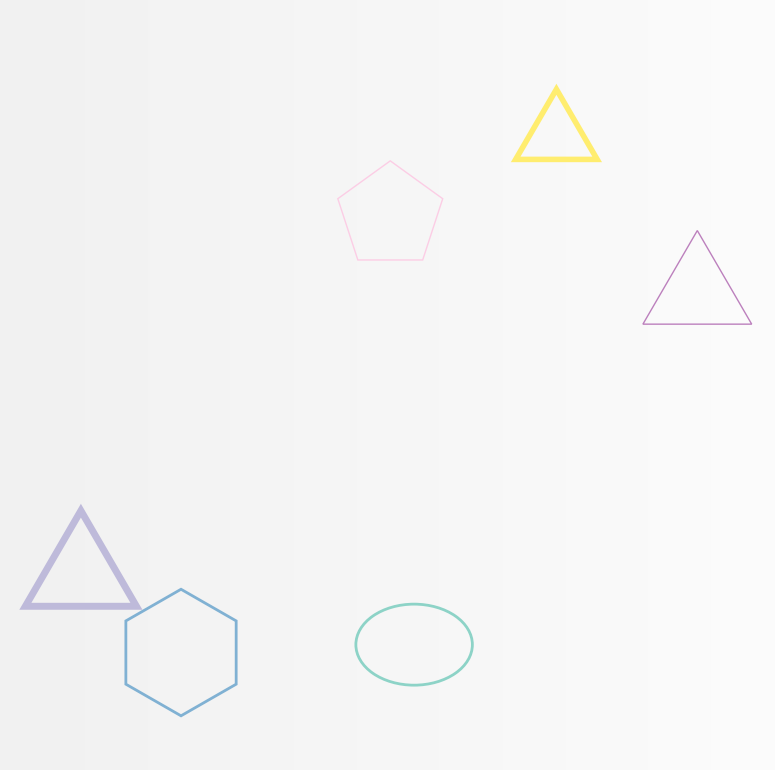[{"shape": "oval", "thickness": 1, "radius": 0.38, "center": [0.534, 0.163]}, {"shape": "triangle", "thickness": 2.5, "radius": 0.41, "center": [0.104, 0.254]}, {"shape": "hexagon", "thickness": 1, "radius": 0.41, "center": [0.234, 0.153]}, {"shape": "pentagon", "thickness": 0.5, "radius": 0.36, "center": [0.504, 0.72]}, {"shape": "triangle", "thickness": 0.5, "radius": 0.41, "center": [0.9, 0.62]}, {"shape": "triangle", "thickness": 2, "radius": 0.3, "center": [0.718, 0.823]}]